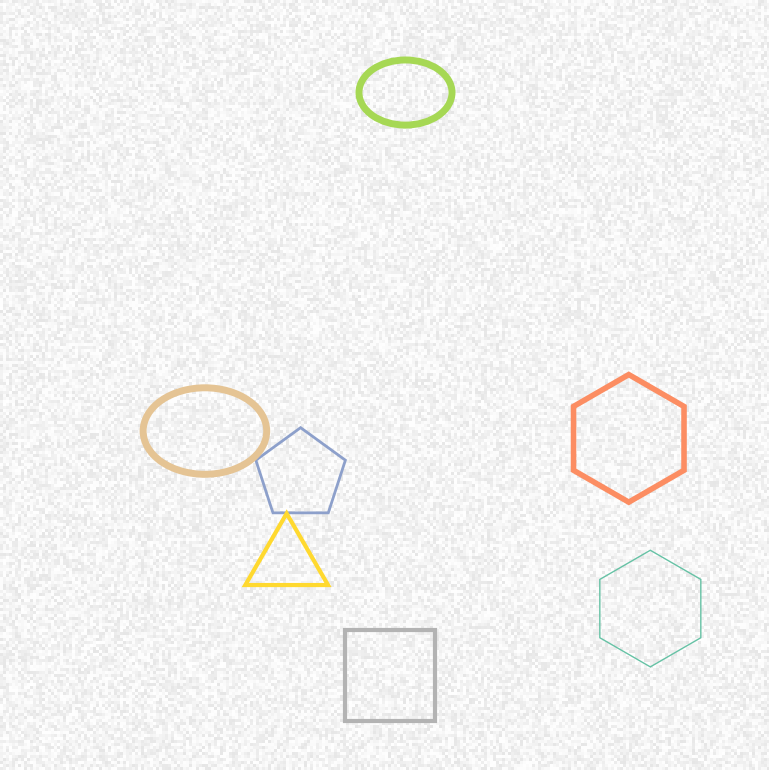[{"shape": "hexagon", "thickness": 0.5, "radius": 0.38, "center": [0.845, 0.21]}, {"shape": "hexagon", "thickness": 2, "radius": 0.41, "center": [0.817, 0.431]}, {"shape": "pentagon", "thickness": 1, "radius": 0.31, "center": [0.39, 0.383]}, {"shape": "oval", "thickness": 2.5, "radius": 0.3, "center": [0.527, 0.88]}, {"shape": "triangle", "thickness": 1.5, "radius": 0.31, "center": [0.372, 0.271]}, {"shape": "oval", "thickness": 2.5, "radius": 0.4, "center": [0.266, 0.44]}, {"shape": "square", "thickness": 1.5, "radius": 0.29, "center": [0.506, 0.123]}]